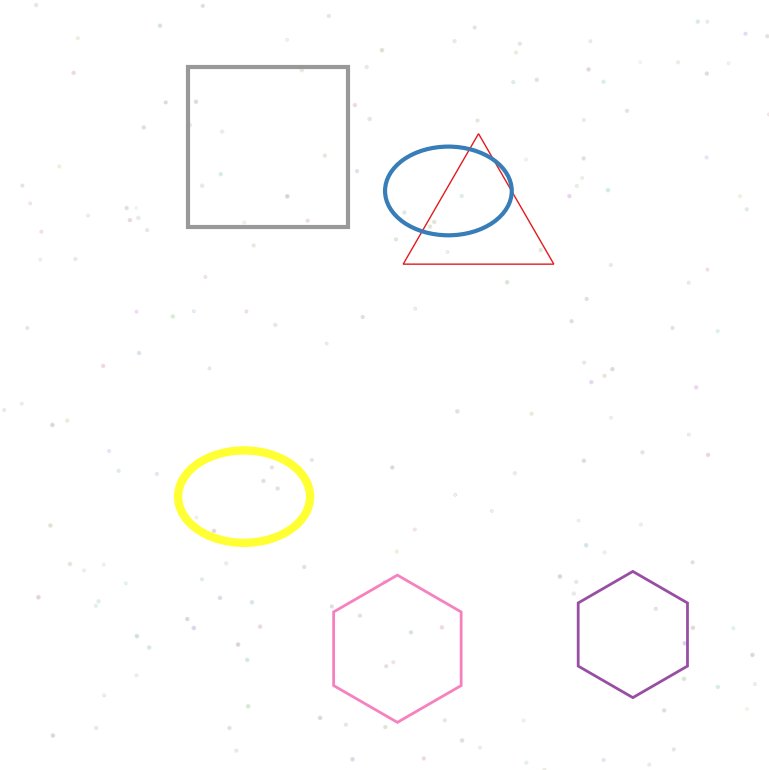[{"shape": "triangle", "thickness": 0.5, "radius": 0.56, "center": [0.621, 0.713]}, {"shape": "oval", "thickness": 1.5, "radius": 0.41, "center": [0.582, 0.752]}, {"shape": "hexagon", "thickness": 1, "radius": 0.41, "center": [0.822, 0.176]}, {"shape": "oval", "thickness": 3, "radius": 0.43, "center": [0.317, 0.355]}, {"shape": "hexagon", "thickness": 1, "radius": 0.48, "center": [0.516, 0.157]}, {"shape": "square", "thickness": 1.5, "radius": 0.52, "center": [0.349, 0.809]}]